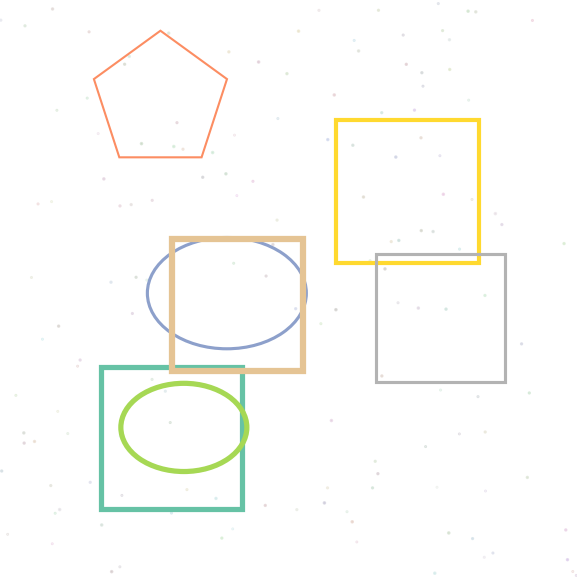[{"shape": "square", "thickness": 2.5, "radius": 0.61, "center": [0.297, 0.241]}, {"shape": "pentagon", "thickness": 1, "radius": 0.61, "center": [0.278, 0.825]}, {"shape": "oval", "thickness": 1.5, "radius": 0.69, "center": [0.393, 0.492]}, {"shape": "oval", "thickness": 2.5, "radius": 0.55, "center": [0.318, 0.259]}, {"shape": "square", "thickness": 2, "radius": 0.62, "center": [0.706, 0.667]}, {"shape": "square", "thickness": 3, "radius": 0.57, "center": [0.411, 0.471]}, {"shape": "square", "thickness": 1.5, "radius": 0.56, "center": [0.763, 0.448]}]